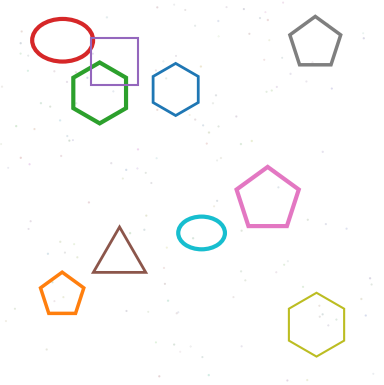[{"shape": "hexagon", "thickness": 2, "radius": 0.34, "center": [0.456, 0.768]}, {"shape": "pentagon", "thickness": 2.5, "radius": 0.3, "center": [0.161, 0.234]}, {"shape": "hexagon", "thickness": 3, "radius": 0.4, "center": [0.259, 0.759]}, {"shape": "oval", "thickness": 3, "radius": 0.4, "center": [0.163, 0.895]}, {"shape": "square", "thickness": 1.5, "radius": 0.3, "center": [0.298, 0.84]}, {"shape": "triangle", "thickness": 2, "radius": 0.39, "center": [0.311, 0.332]}, {"shape": "pentagon", "thickness": 3, "radius": 0.42, "center": [0.695, 0.481]}, {"shape": "pentagon", "thickness": 2.5, "radius": 0.35, "center": [0.819, 0.888]}, {"shape": "hexagon", "thickness": 1.5, "radius": 0.41, "center": [0.822, 0.157]}, {"shape": "oval", "thickness": 3, "radius": 0.3, "center": [0.524, 0.395]}]